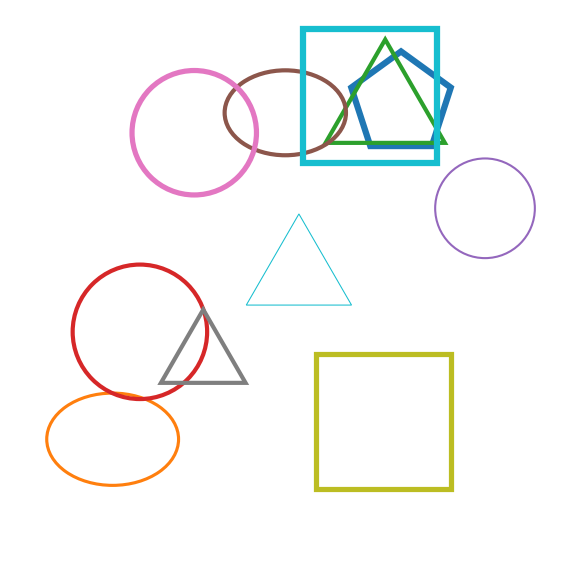[{"shape": "pentagon", "thickness": 3, "radius": 0.45, "center": [0.694, 0.82]}, {"shape": "oval", "thickness": 1.5, "radius": 0.57, "center": [0.195, 0.239]}, {"shape": "triangle", "thickness": 2, "radius": 0.6, "center": [0.667, 0.811]}, {"shape": "circle", "thickness": 2, "radius": 0.58, "center": [0.242, 0.425]}, {"shape": "circle", "thickness": 1, "radius": 0.43, "center": [0.84, 0.638]}, {"shape": "oval", "thickness": 2, "radius": 0.53, "center": [0.494, 0.804]}, {"shape": "circle", "thickness": 2.5, "radius": 0.54, "center": [0.336, 0.769]}, {"shape": "triangle", "thickness": 2, "radius": 0.42, "center": [0.352, 0.378]}, {"shape": "square", "thickness": 2.5, "radius": 0.58, "center": [0.663, 0.269]}, {"shape": "square", "thickness": 3, "radius": 0.58, "center": [0.641, 0.832]}, {"shape": "triangle", "thickness": 0.5, "radius": 0.53, "center": [0.518, 0.523]}]